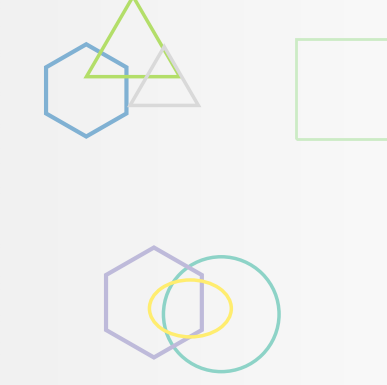[{"shape": "circle", "thickness": 2.5, "radius": 0.75, "center": [0.571, 0.184]}, {"shape": "hexagon", "thickness": 3, "radius": 0.71, "center": [0.397, 0.214]}, {"shape": "hexagon", "thickness": 3, "radius": 0.6, "center": [0.223, 0.765]}, {"shape": "triangle", "thickness": 2.5, "radius": 0.69, "center": [0.343, 0.87]}, {"shape": "triangle", "thickness": 2.5, "radius": 0.51, "center": [0.424, 0.777]}, {"shape": "square", "thickness": 2, "radius": 0.65, "center": [0.894, 0.769]}, {"shape": "oval", "thickness": 2.5, "radius": 0.53, "center": [0.491, 0.199]}]